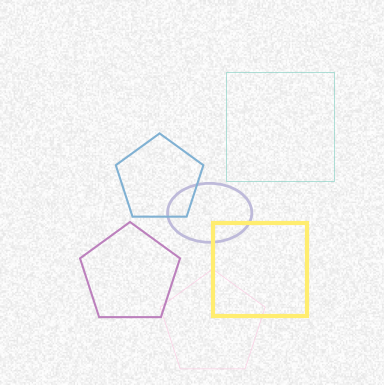[{"shape": "square", "thickness": 0.5, "radius": 0.7, "center": [0.727, 0.671]}, {"shape": "oval", "thickness": 2, "radius": 0.55, "center": [0.545, 0.447]}, {"shape": "pentagon", "thickness": 1.5, "radius": 0.6, "center": [0.415, 0.534]}, {"shape": "pentagon", "thickness": 0.5, "radius": 0.72, "center": [0.552, 0.158]}, {"shape": "pentagon", "thickness": 1.5, "radius": 0.68, "center": [0.338, 0.287]}, {"shape": "square", "thickness": 3, "radius": 0.61, "center": [0.675, 0.301]}]